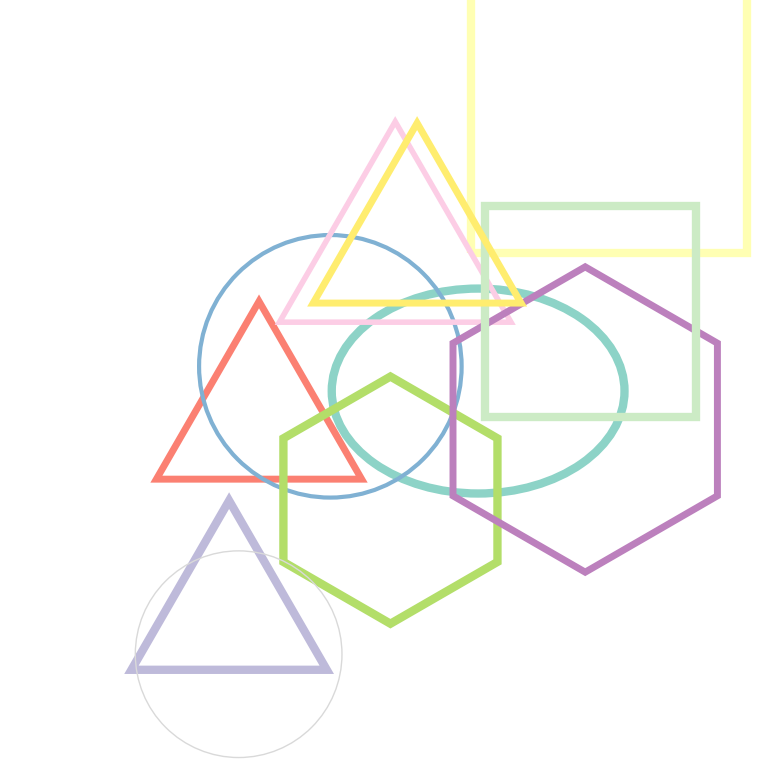[{"shape": "oval", "thickness": 3, "radius": 0.95, "center": [0.621, 0.492]}, {"shape": "square", "thickness": 3, "radius": 0.9, "center": [0.791, 0.85]}, {"shape": "triangle", "thickness": 3, "radius": 0.73, "center": [0.298, 0.203]}, {"shape": "triangle", "thickness": 2.5, "radius": 0.77, "center": [0.336, 0.455]}, {"shape": "circle", "thickness": 1.5, "radius": 0.85, "center": [0.429, 0.524]}, {"shape": "hexagon", "thickness": 3, "radius": 0.8, "center": [0.507, 0.35]}, {"shape": "triangle", "thickness": 2, "radius": 0.87, "center": [0.513, 0.668]}, {"shape": "circle", "thickness": 0.5, "radius": 0.67, "center": [0.31, 0.15]}, {"shape": "hexagon", "thickness": 2.5, "radius": 0.99, "center": [0.76, 0.455]}, {"shape": "square", "thickness": 3, "radius": 0.68, "center": [0.767, 0.595]}, {"shape": "triangle", "thickness": 2.5, "radius": 0.78, "center": [0.542, 0.684]}]